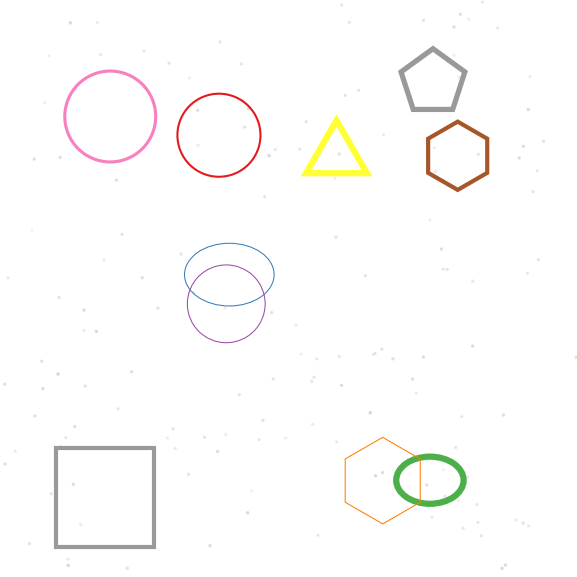[{"shape": "circle", "thickness": 1, "radius": 0.36, "center": [0.379, 0.765]}, {"shape": "oval", "thickness": 0.5, "radius": 0.39, "center": [0.397, 0.524]}, {"shape": "oval", "thickness": 3, "radius": 0.29, "center": [0.744, 0.168]}, {"shape": "circle", "thickness": 0.5, "radius": 0.34, "center": [0.392, 0.473]}, {"shape": "hexagon", "thickness": 0.5, "radius": 0.37, "center": [0.663, 0.167]}, {"shape": "triangle", "thickness": 3, "radius": 0.3, "center": [0.583, 0.73]}, {"shape": "hexagon", "thickness": 2, "radius": 0.3, "center": [0.793, 0.729]}, {"shape": "circle", "thickness": 1.5, "radius": 0.39, "center": [0.191, 0.797]}, {"shape": "square", "thickness": 2, "radius": 0.43, "center": [0.182, 0.137]}, {"shape": "pentagon", "thickness": 2.5, "radius": 0.29, "center": [0.75, 0.857]}]